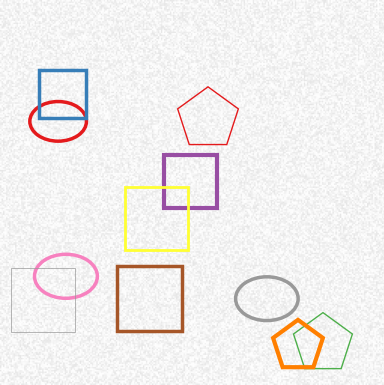[{"shape": "pentagon", "thickness": 1, "radius": 0.41, "center": [0.54, 0.692]}, {"shape": "oval", "thickness": 2.5, "radius": 0.37, "center": [0.151, 0.685]}, {"shape": "square", "thickness": 2.5, "radius": 0.31, "center": [0.162, 0.756]}, {"shape": "pentagon", "thickness": 1, "radius": 0.4, "center": [0.839, 0.108]}, {"shape": "square", "thickness": 3, "radius": 0.35, "center": [0.494, 0.529]}, {"shape": "pentagon", "thickness": 3, "radius": 0.34, "center": [0.774, 0.101]}, {"shape": "square", "thickness": 2, "radius": 0.41, "center": [0.406, 0.432]}, {"shape": "square", "thickness": 2.5, "radius": 0.42, "center": [0.388, 0.224]}, {"shape": "oval", "thickness": 2.5, "radius": 0.41, "center": [0.171, 0.282]}, {"shape": "oval", "thickness": 2.5, "radius": 0.41, "center": [0.693, 0.224]}, {"shape": "square", "thickness": 0.5, "radius": 0.41, "center": [0.111, 0.221]}]